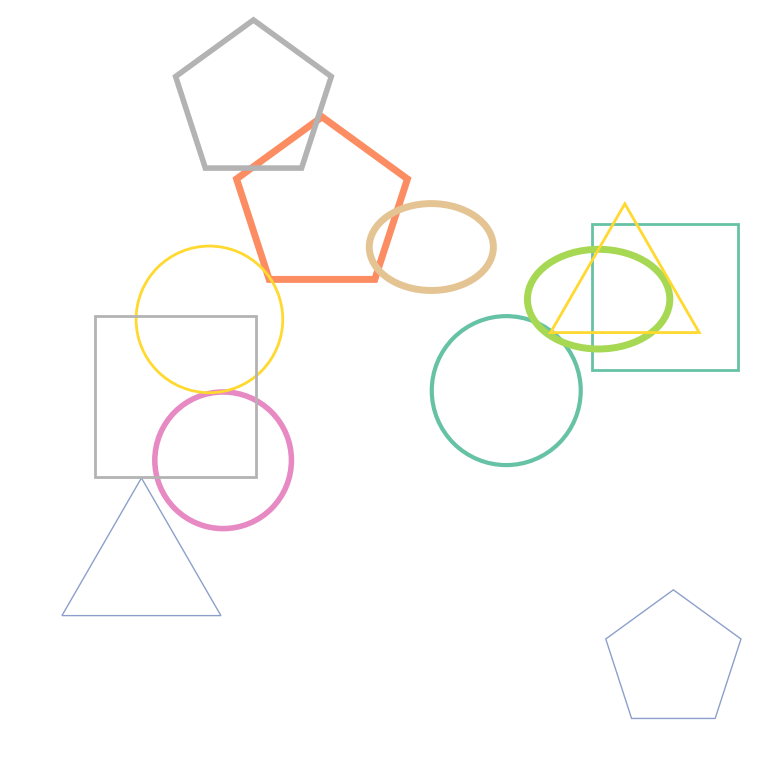[{"shape": "circle", "thickness": 1.5, "radius": 0.48, "center": [0.657, 0.493]}, {"shape": "square", "thickness": 1, "radius": 0.47, "center": [0.864, 0.614]}, {"shape": "pentagon", "thickness": 2.5, "radius": 0.58, "center": [0.418, 0.732]}, {"shape": "pentagon", "thickness": 0.5, "radius": 0.46, "center": [0.875, 0.142]}, {"shape": "triangle", "thickness": 0.5, "radius": 0.6, "center": [0.184, 0.26]}, {"shape": "circle", "thickness": 2, "radius": 0.44, "center": [0.29, 0.402]}, {"shape": "oval", "thickness": 2.5, "radius": 0.46, "center": [0.777, 0.611]}, {"shape": "triangle", "thickness": 1, "radius": 0.56, "center": [0.811, 0.624]}, {"shape": "circle", "thickness": 1, "radius": 0.48, "center": [0.272, 0.585]}, {"shape": "oval", "thickness": 2.5, "radius": 0.4, "center": [0.56, 0.679]}, {"shape": "square", "thickness": 1, "radius": 0.52, "center": [0.228, 0.485]}, {"shape": "pentagon", "thickness": 2, "radius": 0.53, "center": [0.329, 0.868]}]